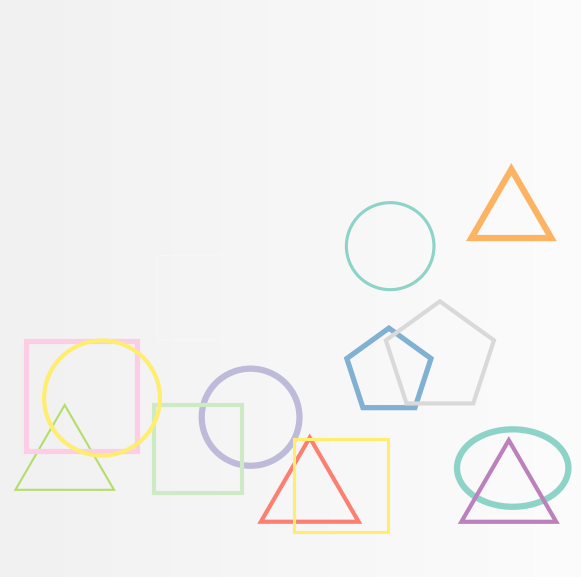[{"shape": "oval", "thickness": 3, "radius": 0.48, "center": [0.882, 0.189]}, {"shape": "circle", "thickness": 1.5, "radius": 0.38, "center": [0.671, 0.573]}, {"shape": "square", "thickness": 0.5, "radius": 0.36, "center": [0.342, 0.485]}, {"shape": "circle", "thickness": 3, "radius": 0.42, "center": [0.431, 0.277]}, {"shape": "triangle", "thickness": 2, "radius": 0.49, "center": [0.533, 0.144]}, {"shape": "pentagon", "thickness": 2.5, "radius": 0.38, "center": [0.669, 0.355]}, {"shape": "triangle", "thickness": 3, "radius": 0.4, "center": [0.88, 0.627]}, {"shape": "triangle", "thickness": 1, "radius": 0.49, "center": [0.111, 0.2]}, {"shape": "square", "thickness": 2.5, "radius": 0.48, "center": [0.141, 0.314]}, {"shape": "pentagon", "thickness": 2, "radius": 0.49, "center": [0.757, 0.38]}, {"shape": "triangle", "thickness": 2, "radius": 0.47, "center": [0.875, 0.143]}, {"shape": "square", "thickness": 2, "radius": 0.38, "center": [0.34, 0.222]}, {"shape": "square", "thickness": 1.5, "radius": 0.4, "center": [0.587, 0.158]}, {"shape": "circle", "thickness": 2, "radius": 0.5, "center": [0.176, 0.31]}]